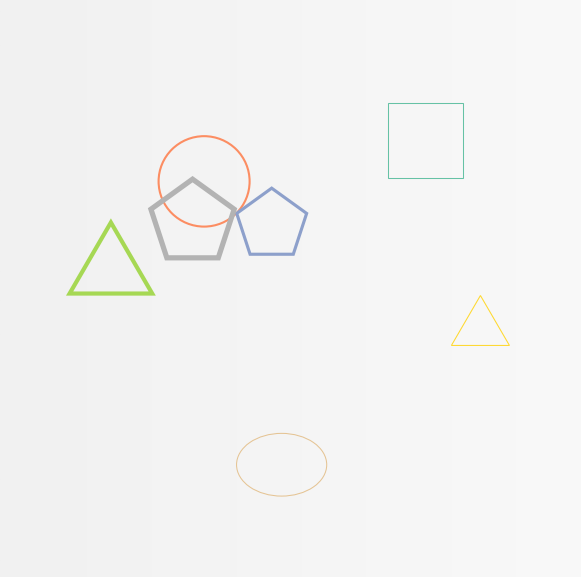[{"shape": "square", "thickness": 0.5, "radius": 0.32, "center": [0.732, 0.756]}, {"shape": "circle", "thickness": 1, "radius": 0.39, "center": [0.351, 0.685]}, {"shape": "pentagon", "thickness": 1.5, "radius": 0.32, "center": [0.467, 0.61]}, {"shape": "triangle", "thickness": 2, "radius": 0.41, "center": [0.191, 0.532]}, {"shape": "triangle", "thickness": 0.5, "radius": 0.29, "center": [0.827, 0.43]}, {"shape": "oval", "thickness": 0.5, "radius": 0.39, "center": [0.485, 0.194]}, {"shape": "pentagon", "thickness": 2.5, "radius": 0.38, "center": [0.331, 0.614]}]